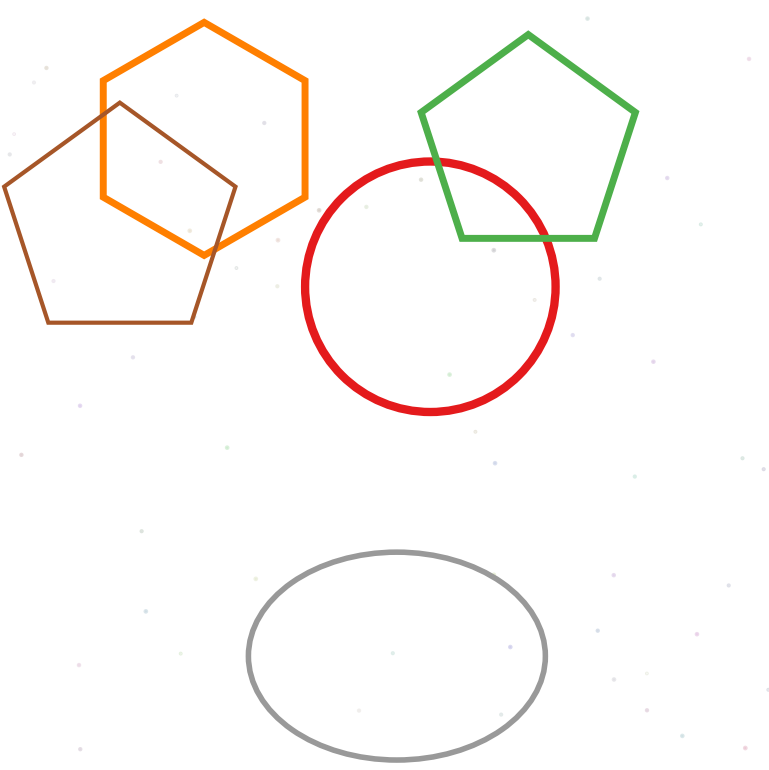[{"shape": "circle", "thickness": 3, "radius": 0.81, "center": [0.559, 0.628]}, {"shape": "pentagon", "thickness": 2.5, "radius": 0.73, "center": [0.686, 0.809]}, {"shape": "hexagon", "thickness": 2.5, "radius": 0.76, "center": [0.265, 0.82]}, {"shape": "pentagon", "thickness": 1.5, "radius": 0.79, "center": [0.156, 0.709]}, {"shape": "oval", "thickness": 2, "radius": 0.96, "center": [0.515, 0.148]}]